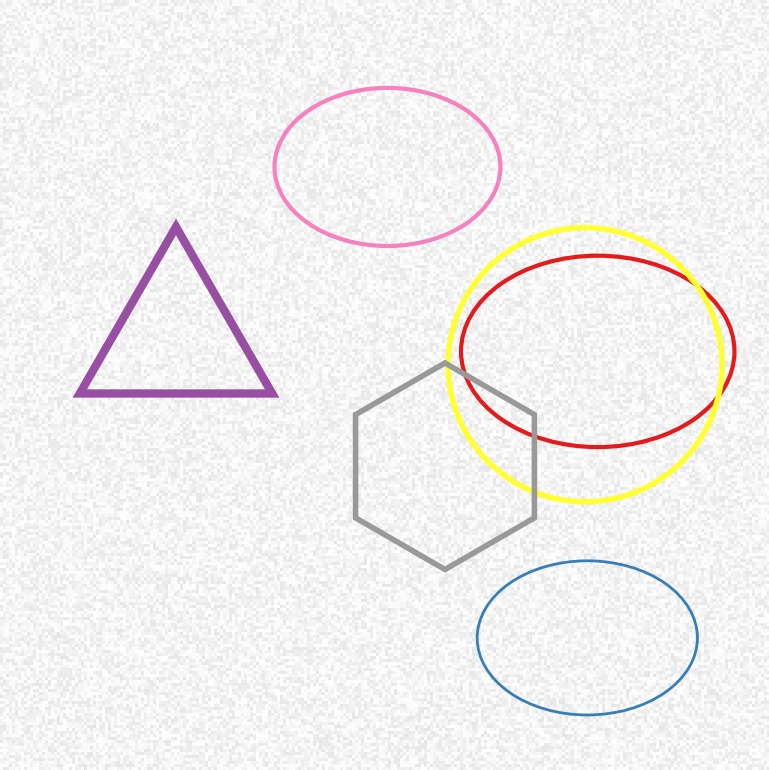[{"shape": "oval", "thickness": 1.5, "radius": 0.89, "center": [0.776, 0.544]}, {"shape": "oval", "thickness": 1, "radius": 0.72, "center": [0.763, 0.172]}, {"shape": "triangle", "thickness": 3, "radius": 0.72, "center": [0.229, 0.561]}, {"shape": "circle", "thickness": 2, "radius": 0.89, "center": [0.76, 0.526]}, {"shape": "oval", "thickness": 1.5, "radius": 0.73, "center": [0.503, 0.783]}, {"shape": "hexagon", "thickness": 2, "radius": 0.67, "center": [0.578, 0.394]}]